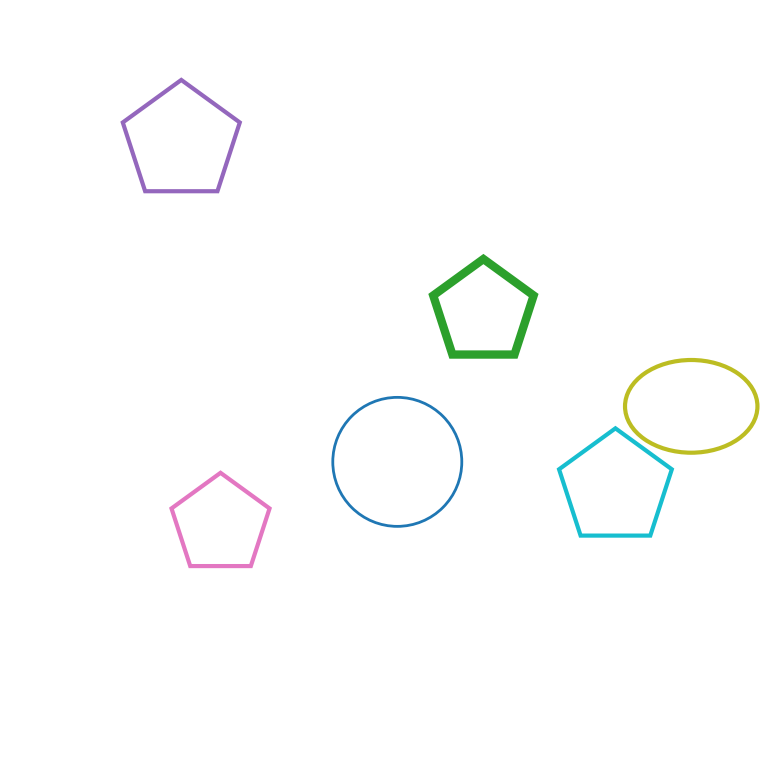[{"shape": "circle", "thickness": 1, "radius": 0.42, "center": [0.516, 0.4]}, {"shape": "pentagon", "thickness": 3, "radius": 0.34, "center": [0.628, 0.595]}, {"shape": "pentagon", "thickness": 1.5, "radius": 0.4, "center": [0.235, 0.816]}, {"shape": "pentagon", "thickness": 1.5, "radius": 0.33, "center": [0.286, 0.319]}, {"shape": "oval", "thickness": 1.5, "radius": 0.43, "center": [0.898, 0.472]}, {"shape": "pentagon", "thickness": 1.5, "radius": 0.39, "center": [0.799, 0.367]}]